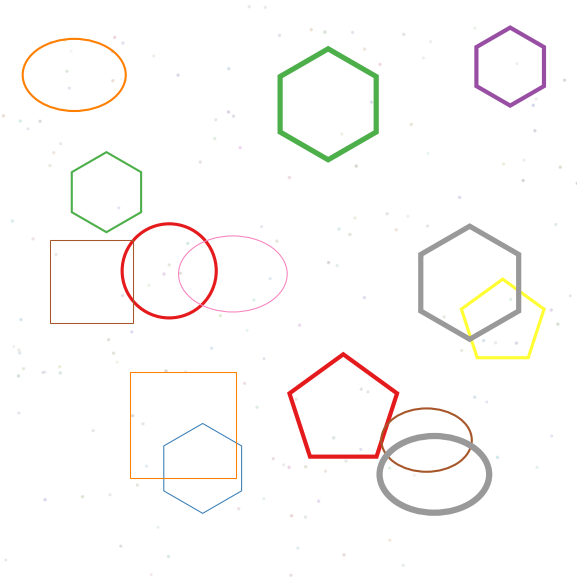[{"shape": "pentagon", "thickness": 2, "radius": 0.49, "center": [0.594, 0.288]}, {"shape": "circle", "thickness": 1.5, "radius": 0.41, "center": [0.293, 0.53]}, {"shape": "hexagon", "thickness": 0.5, "radius": 0.39, "center": [0.351, 0.188]}, {"shape": "hexagon", "thickness": 1, "radius": 0.35, "center": [0.184, 0.666]}, {"shape": "hexagon", "thickness": 2.5, "radius": 0.48, "center": [0.568, 0.819]}, {"shape": "hexagon", "thickness": 2, "radius": 0.34, "center": [0.883, 0.884]}, {"shape": "oval", "thickness": 1, "radius": 0.45, "center": [0.129, 0.869]}, {"shape": "square", "thickness": 0.5, "radius": 0.46, "center": [0.316, 0.263]}, {"shape": "pentagon", "thickness": 1.5, "radius": 0.38, "center": [0.871, 0.441]}, {"shape": "oval", "thickness": 1, "radius": 0.39, "center": [0.739, 0.237]}, {"shape": "square", "thickness": 0.5, "radius": 0.36, "center": [0.158, 0.512]}, {"shape": "oval", "thickness": 0.5, "radius": 0.47, "center": [0.403, 0.525]}, {"shape": "hexagon", "thickness": 2.5, "radius": 0.49, "center": [0.813, 0.51]}, {"shape": "oval", "thickness": 3, "radius": 0.47, "center": [0.752, 0.178]}]